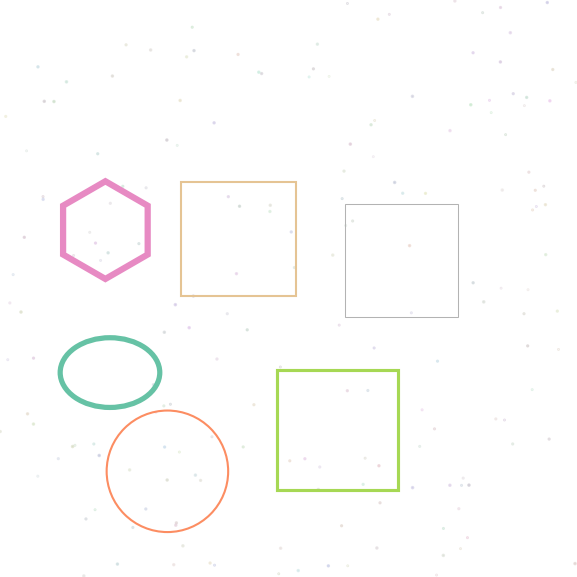[{"shape": "oval", "thickness": 2.5, "radius": 0.43, "center": [0.19, 0.354]}, {"shape": "circle", "thickness": 1, "radius": 0.53, "center": [0.29, 0.183]}, {"shape": "hexagon", "thickness": 3, "radius": 0.42, "center": [0.182, 0.601]}, {"shape": "square", "thickness": 1.5, "radius": 0.52, "center": [0.585, 0.254]}, {"shape": "square", "thickness": 1, "radius": 0.49, "center": [0.413, 0.585]}, {"shape": "square", "thickness": 0.5, "radius": 0.49, "center": [0.695, 0.548]}]